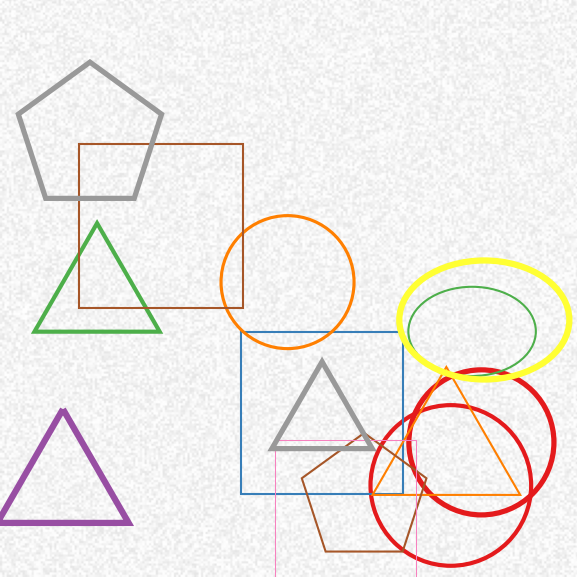[{"shape": "circle", "thickness": 2.5, "radius": 0.63, "center": [0.834, 0.233]}, {"shape": "circle", "thickness": 2, "radius": 0.7, "center": [0.781, 0.159]}, {"shape": "square", "thickness": 1, "radius": 0.7, "center": [0.558, 0.284]}, {"shape": "triangle", "thickness": 2, "radius": 0.63, "center": [0.168, 0.487]}, {"shape": "oval", "thickness": 1, "radius": 0.55, "center": [0.818, 0.425]}, {"shape": "triangle", "thickness": 3, "radius": 0.66, "center": [0.109, 0.159]}, {"shape": "triangle", "thickness": 1, "radius": 0.74, "center": [0.773, 0.216]}, {"shape": "circle", "thickness": 1.5, "radius": 0.58, "center": [0.498, 0.511]}, {"shape": "oval", "thickness": 3, "radius": 0.74, "center": [0.839, 0.445]}, {"shape": "pentagon", "thickness": 1, "radius": 0.57, "center": [0.631, 0.136]}, {"shape": "square", "thickness": 1, "radius": 0.71, "center": [0.279, 0.608]}, {"shape": "square", "thickness": 0.5, "radius": 0.61, "center": [0.599, 0.116]}, {"shape": "triangle", "thickness": 2.5, "radius": 0.5, "center": [0.558, 0.272]}, {"shape": "pentagon", "thickness": 2.5, "radius": 0.65, "center": [0.156, 0.761]}]